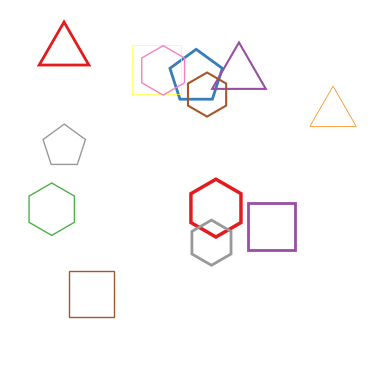[{"shape": "triangle", "thickness": 2, "radius": 0.37, "center": [0.166, 0.868]}, {"shape": "hexagon", "thickness": 2.5, "radius": 0.38, "center": [0.561, 0.459]}, {"shape": "pentagon", "thickness": 2, "radius": 0.36, "center": [0.509, 0.8]}, {"shape": "hexagon", "thickness": 1, "radius": 0.34, "center": [0.134, 0.457]}, {"shape": "triangle", "thickness": 1.5, "radius": 0.4, "center": [0.621, 0.809]}, {"shape": "square", "thickness": 2, "radius": 0.31, "center": [0.706, 0.412]}, {"shape": "triangle", "thickness": 0.5, "radius": 0.35, "center": [0.865, 0.707]}, {"shape": "square", "thickness": 0.5, "radius": 0.32, "center": [0.406, 0.82]}, {"shape": "square", "thickness": 1, "radius": 0.29, "center": [0.238, 0.236]}, {"shape": "hexagon", "thickness": 1.5, "radius": 0.29, "center": [0.538, 0.754]}, {"shape": "hexagon", "thickness": 1, "radius": 0.32, "center": [0.424, 0.817]}, {"shape": "pentagon", "thickness": 1, "radius": 0.29, "center": [0.167, 0.62]}, {"shape": "hexagon", "thickness": 2, "radius": 0.29, "center": [0.549, 0.37]}]